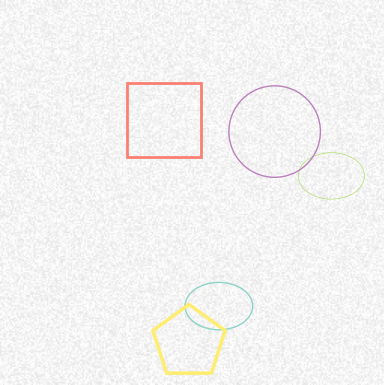[{"shape": "oval", "thickness": 1, "radius": 0.44, "center": [0.569, 0.205]}, {"shape": "square", "thickness": 2, "radius": 0.48, "center": [0.426, 0.688]}, {"shape": "oval", "thickness": 0.5, "radius": 0.43, "center": [0.861, 0.543]}, {"shape": "circle", "thickness": 1, "radius": 0.59, "center": [0.713, 0.658]}, {"shape": "pentagon", "thickness": 2.5, "radius": 0.49, "center": [0.491, 0.111]}]